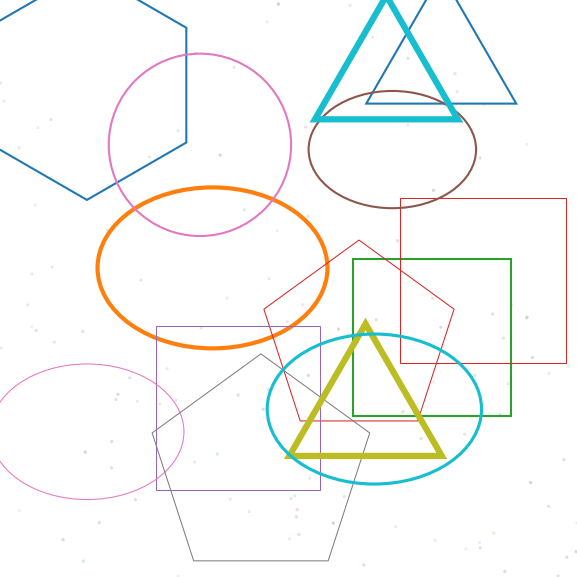[{"shape": "hexagon", "thickness": 1, "radius": 0.99, "center": [0.151, 0.852]}, {"shape": "triangle", "thickness": 1, "radius": 0.75, "center": [0.764, 0.895]}, {"shape": "oval", "thickness": 2, "radius": 1.0, "center": [0.368, 0.535]}, {"shape": "square", "thickness": 1, "radius": 0.68, "center": [0.748, 0.414]}, {"shape": "pentagon", "thickness": 0.5, "radius": 0.87, "center": [0.622, 0.41]}, {"shape": "square", "thickness": 0.5, "radius": 0.72, "center": [0.836, 0.513]}, {"shape": "square", "thickness": 0.5, "radius": 0.71, "center": [0.411, 0.293]}, {"shape": "oval", "thickness": 1, "radius": 0.73, "center": [0.679, 0.74]}, {"shape": "oval", "thickness": 0.5, "radius": 0.84, "center": [0.151, 0.251]}, {"shape": "circle", "thickness": 1, "radius": 0.79, "center": [0.346, 0.748]}, {"shape": "pentagon", "thickness": 0.5, "radius": 0.99, "center": [0.452, 0.188]}, {"shape": "triangle", "thickness": 3, "radius": 0.76, "center": [0.633, 0.286]}, {"shape": "oval", "thickness": 1.5, "radius": 0.93, "center": [0.648, 0.291]}, {"shape": "triangle", "thickness": 3, "radius": 0.71, "center": [0.669, 0.864]}]